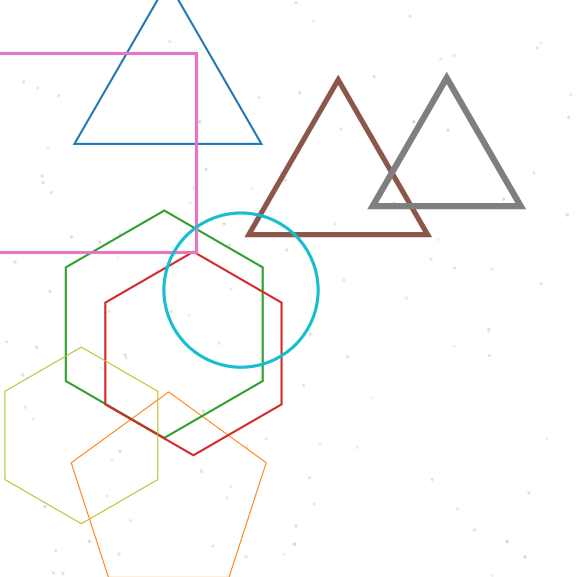[{"shape": "triangle", "thickness": 1, "radius": 0.93, "center": [0.291, 0.843]}, {"shape": "pentagon", "thickness": 0.5, "radius": 0.89, "center": [0.292, 0.143]}, {"shape": "hexagon", "thickness": 1, "radius": 0.98, "center": [0.284, 0.438]}, {"shape": "hexagon", "thickness": 1, "radius": 0.88, "center": [0.335, 0.387]}, {"shape": "triangle", "thickness": 2.5, "radius": 0.89, "center": [0.586, 0.682]}, {"shape": "square", "thickness": 1.5, "radius": 0.86, "center": [0.166, 0.735]}, {"shape": "triangle", "thickness": 3, "radius": 0.74, "center": [0.774, 0.716]}, {"shape": "hexagon", "thickness": 0.5, "radius": 0.76, "center": [0.141, 0.245]}, {"shape": "circle", "thickness": 1.5, "radius": 0.67, "center": [0.417, 0.497]}]